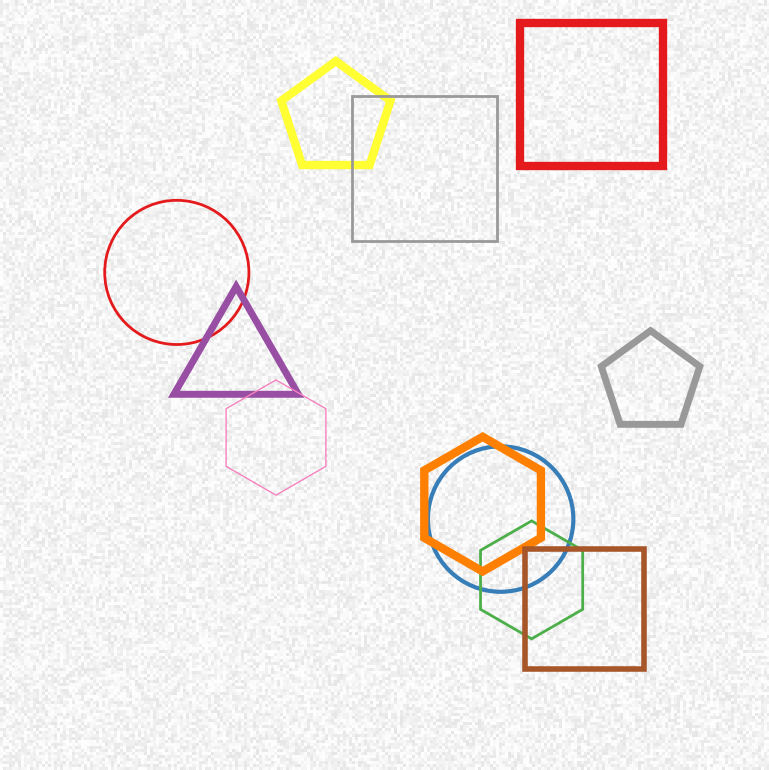[{"shape": "circle", "thickness": 1, "radius": 0.47, "center": [0.23, 0.646]}, {"shape": "square", "thickness": 3, "radius": 0.46, "center": [0.768, 0.877]}, {"shape": "circle", "thickness": 1.5, "radius": 0.47, "center": [0.65, 0.326]}, {"shape": "hexagon", "thickness": 1, "radius": 0.38, "center": [0.69, 0.247]}, {"shape": "triangle", "thickness": 2.5, "radius": 0.47, "center": [0.307, 0.535]}, {"shape": "hexagon", "thickness": 3, "radius": 0.44, "center": [0.627, 0.345]}, {"shape": "pentagon", "thickness": 3, "radius": 0.37, "center": [0.436, 0.846]}, {"shape": "square", "thickness": 2, "radius": 0.39, "center": [0.759, 0.209]}, {"shape": "hexagon", "thickness": 0.5, "radius": 0.37, "center": [0.358, 0.432]}, {"shape": "pentagon", "thickness": 2.5, "radius": 0.34, "center": [0.845, 0.503]}, {"shape": "square", "thickness": 1, "radius": 0.47, "center": [0.552, 0.781]}]